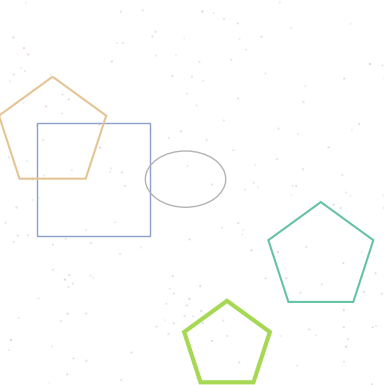[{"shape": "pentagon", "thickness": 1.5, "radius": 0.72, "center": [0.833, 0.332]}, {"shape": "square", "thickness": 1, "radius": 0.73, "center": [0.243, 0.534]}, {"shape": "pentagon", "thickness": 3, "radius": 0.58, "center": [0.59, 0.102]}, {"shape": "pentagon", "thickness": 1.5, "radius": 0.73, "center": [0.137, 0.654]}, {"shape": "oval", "thickness": 1, "radius": 0.52, "center": [0.482, 0.535]}]